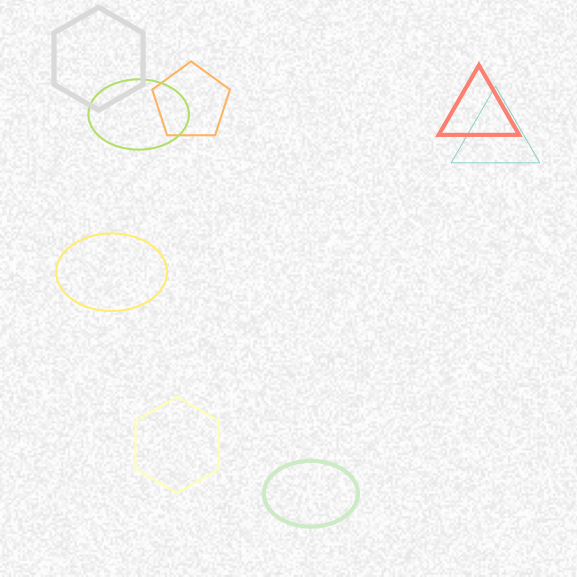[{"shape": "triangle", "thickness": 0.5, "radius": 0.44, "center": [0.858, 0.761]}, {"shape": "hexagon", "thickness": 1, "radius": 0.42, "center": [0.307, 0.228]}, {"shape": "triangle", "thickness": 2, "radius": 0.4, "center": [0.829, 0.806]}, {"shape": "pentagon", "thickness": 1, "radius": 0.35, "center": [0.331, 0.822]}, {"shape": "oval", "thickness": 1, "radius": 0.43, "center": [0.24, 0.801]}, {"shape": "hexagon", "thickness": 2.5, "radius": 0.45, "center": [0.171, 0.898]}, {"shape": "oval", "thickness": 2, "radius": 0.41, "center": [0.538, 0.144]}, {"shape": "oval", "thickness": 1, "radius": 0.48, "center": [0.193, 0.528]}]